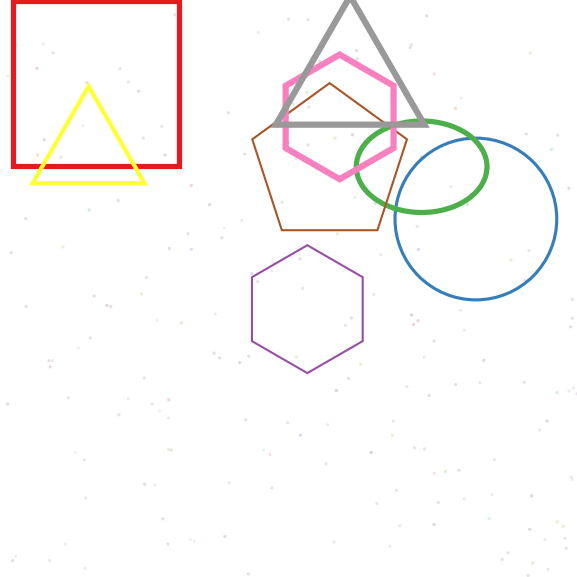[{"shape": "square", "thickness": 2.5, "radius": 0.71, "center": [0.166, 0.855]}, {"shape": "circle", "thickness": 1.5, "radius": 0.7, "center": [0.824, 0.62]}, {"shape": "oval", "thickness": 2.5, "radius": 0.57, "center": [0.73, 0.71]}, {"shape": "hexagon", "thickness": 1, "radius": 0.55, "center": [0.532, 0.464]}, {"shape": "triangle", "thickness": 2, "radius": 0.56, "center": [0.153, 0.738]}, {"shape": "pentagon", "thickness": 1, "radius": 0.7, "center": [0.571, 0.714]}, {"shape": "hexagon", "thickness": 3, "radius": 0.54, "center": [0.588, 0.797]}, {"shape": "triangle", "thickness": 3, "radius": 0.74, "center": [0.606, 0.857]}]